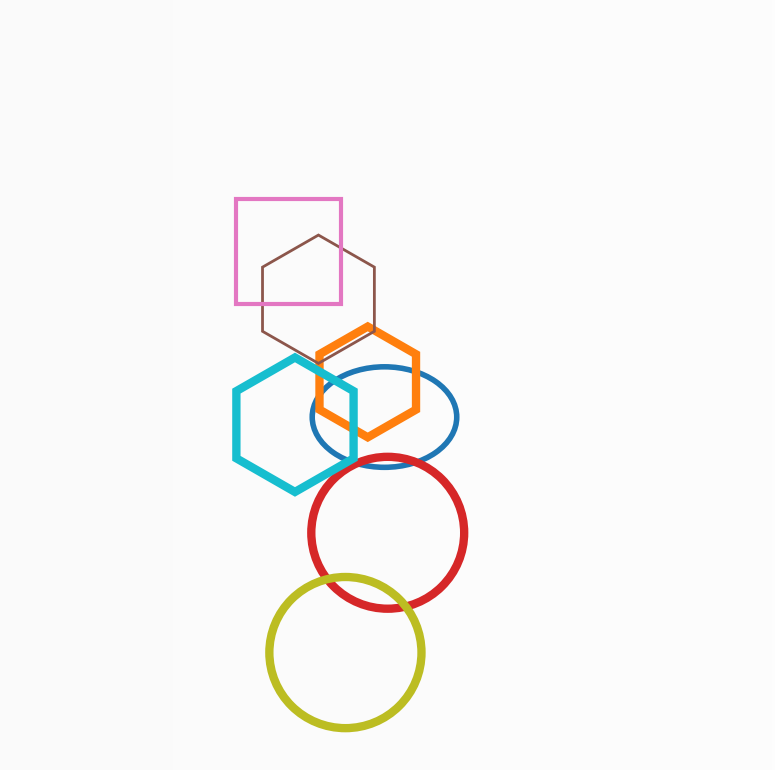[{"shape": "oval", "thickness": 2, "radius": 0.47, "center": [0.496, 0.458]}, {"shape": "hexagon", "thickness": 3, "radius": 0.36, "center": [0.475, 0.504]}, {"shape": "circle", "thickness": 3, "radius": 0.49, "center": [0.5, 0.308]}, {"shape": "hexagon", "thickness": 1, "radius": 0.42, "center": [0.411, 0.611]}, {"shape": "square", "thickness": 1.5, "radius": 0.34, "center": [0.373, 0.674]}, {"shape": "circle", "thickness": 3, "radius": 0.49, "center": [0.446, 0.153]}, {"shape": "hexagon", "thickness": 3, "radius": 0.44, "center": [0.381, 0.448]}]